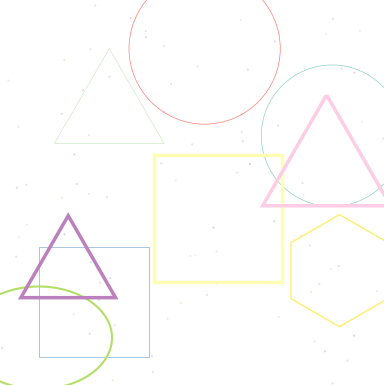[{"shape": "circle", "thickness": 0.5, "radius": 0.92, "center": [0.862, 0.648]}, {"shape": "square", "thickness": 2.5, "radius": 0.83, "center": [0.566, 0.433]}, {"shape": "circle", "thickness": 0.5, "radius": 0.98, "center": [0.532, 0.874]}, {"shape": "square", "thickness": 0.5, "radius": 0.71, "center": [0.244, 0.216]}, {"shape": "oval", "thickness": 1.5, "radius": 0.95, "center": [0.101, 0.123]}, {"shape": "triangle", "thickness": 2.5, "radius": 0.96, "center": [0.848, 0.561]}, {"shape": "triangle", "thickness": 2.5, "radius": 0.71, "center": [0.177, 0.298]}, {"shape": "triangle", "thickness": 0.5, "radius": 0.82, "center": [0.284, 0.709]}, {"shape": "hexagon", "thickness": 1, "radius": 0.73, "center": [0.882, 0.297]}]